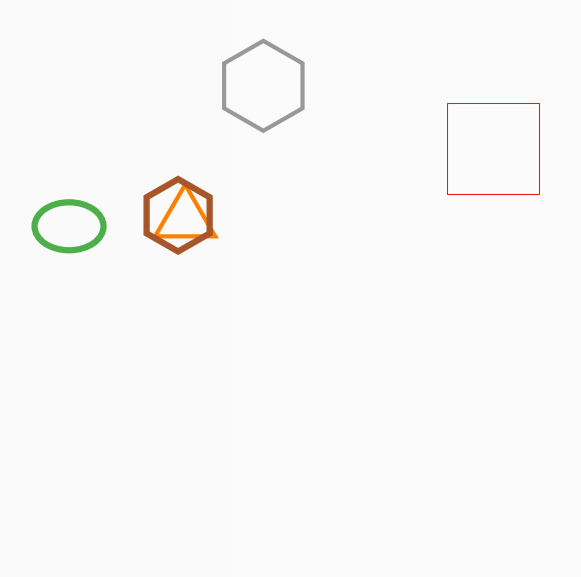[{"shape": "square", "thickness": 0.5, "radius": 0.4, "center": [0.849, 0.742]}, {"shape": "oval", "thickness": 3, "radius": 0.3, "center": [0.119, 0.607]}, {"shape": "triangle", "thickness": 2, "radius": 0.3, "center": [0.319, 0.62]}, {"shape": "hexagon", "thickness": 3, "radius": 0.31, "center": [0.306, 0.626]}, {"shape": "hexagon", "thickness": 2, "radius": 0.39, "center": [0.453, 0.851]}]